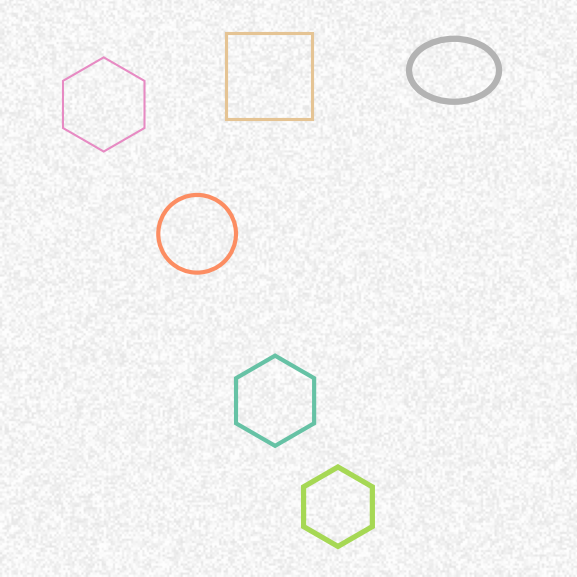[{"shape": "hexagon", "thickness": 2, "radius": 0.39, "center": [0.476, 0.305]}, {"shape": "circle", "thickness": 2, "radius": 0.34, "center": [0.341, 0.594]}, {"shape": "hexagon", "thickness": 1, "radius": 0.41, "center": [0.18, 0.818]}, {"shape": "hexagon", "thickness": 2.5, "radius": 0.34, "center": [0.585, 0.122]}, {"shape": "square", "thickness": 1.5, "radius": 0.37, "center": [0.466, 0.868]}, {"shape": "oval", "thickness": 3, "radius": 0.39, "center": [0.786, 0.877]}]